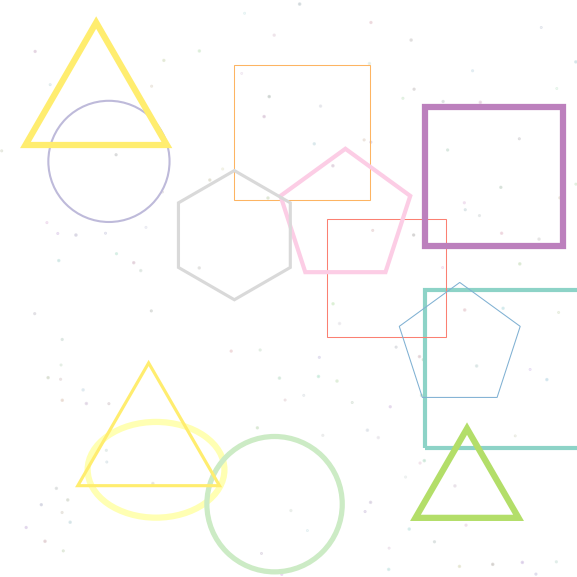[{"shape": "square", "thickness": 2, "radius": 0.69, "center": [0.873, 0.36]}, {"shape": "oval", "thickness": 3, "radius": 0.59, "center": [0.27, 0.186]}, {"shape": "circle", "thickness": 1, "radius": 0.52, "center": [0.189, 0.72]}, {"shape": "square", "thickness": 0.5, "radius": 0.51, "center": [0.67, 0.518]}, {"shape": "pentagon", "thickness": 0.5, "radius": 0.55, "center": [0.796, 0.4]}, {"shape": "square", "thickness": 0.5, "radius": 0.59, "center": [0.523, 0.769]}, {"shape": "triangle", "thickness": 3, "radius": 0.52, "center": [0.809, 0.154]}, {"shape": "pentagon", "thickness": 2, "radius": 0.59, "center": [0.598, 0.623]}, {"shape": "hexagon", "thickness": 1.5, "radius": 0.56, "center": [0.406, 0.592]}, {"shape": "square", "thickness": 3, "radius": 0.6, "center": [0.856, 0.693]}, {"shape": "circle", "thickness": 2.5, "radius": 0.59, "center": [0.475, 0.126]}, {"shape": "triangle", "thickness": 3, "radius": 0.71, "center": [0.167, 0.819]}, {"shape": "triangle", "thickness": 1.5, "radius": 0.71, "center": [0.257, 0.229]}]